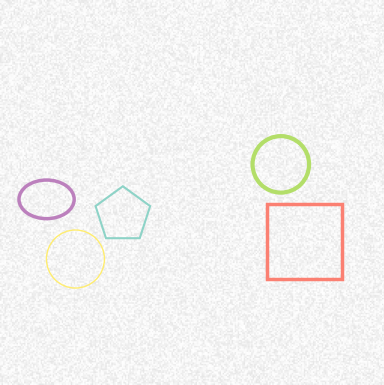[{"shape": "pentagon", "thickness": 1.5, "radius": 0.37, "center": [0.319, 0.442]}, {"shape": "square", "thickness": 2.5, "radius": 0.49, "center": [0.79, 0.373]}, {"shape": "circle", "thickness": 3, "radius": 0.37, "center": [0.729, 0.573]}, {"shape": "oval", "thickness": 2.5, "radius": 0.36, "center": [0.121, 0.482]}, {"shape": "circle", "thickness": 1, "radius": 0.38, "center": [0.196, 0.327]}]